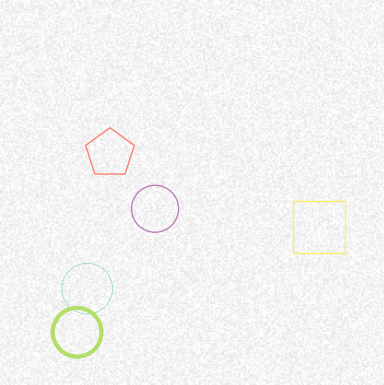[{"shape": "circle", "thickness": 0.5, "radius": 0.33, "center": [0.227, 0.25]}, {"shape": "pentagon", "thickness": 1, "radius": 0.33, "center": [0.286, 0.602]}, {"shape": "circle", "thickness": 3, "radius": 0.32, "center": [0.2, 0.137]}, {"shape": "circle", "thickness": 1, "radius": 0.3, "center": [0.403, 0.458]}, {"shape": "square", "thickness": 1, "radius": 0.34, "center": [0.828, 0.411]}]